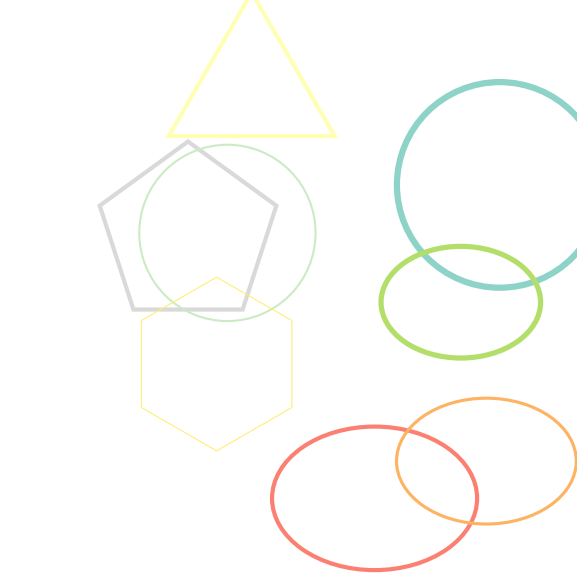[{"shape": "circle", "thickness": 3, "radius": 0.89, "center": [0.865, 0.679]}, {"shape": "triangle", "thickness": 2, "radius": 0.83, "center": [0.436, 0.846]}, {"shape": "oval", "thickness": 2, "radius": 0.89, "center": [0.649, 0.136]}, {"shape": "oval", "thickness": 1.5, "radius": 0.78, "center": [0.842, 0.201]}, {"shape": "oval", "thickness": 2.5, "radius": 0.69, "center": [0.798, 0.476]}, {"shape": "pentagon", "thickness": 2, "radius": 0.8, "center": [0.326, 0.593]}, {"shape": "circle", "thickness": 1, "radius": 0.76, "center": [0.394, 0.596]}, {"shape": "hexagon", "thickness": 0.5, "radius": 0.75, "center": [0.375, 0.369]}]